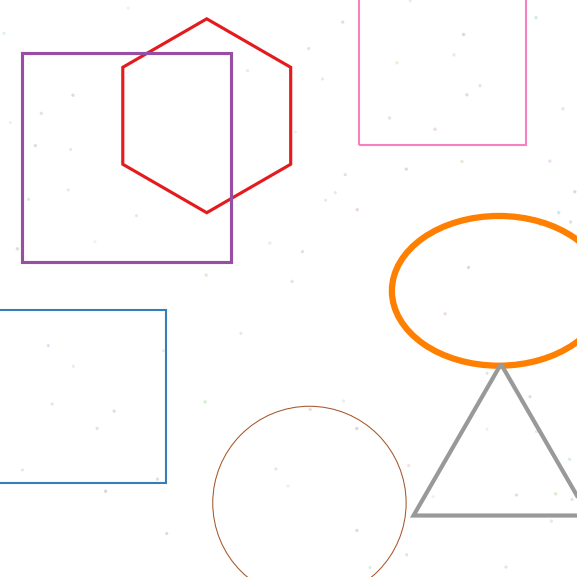[{"shape": "hexagon", "thickness": 1.5, "radius": 0.84, "center": [0.358, 0.799]}, {"shape": "square", "thickness": 1, "radius": 0.75, "center": [0.138, 0.313]}, {"shape": "square", "thickness": 1.5, "radius": 0.9, "center": [0.219, 0.726]}, {"shape": "oval", "thickness": 3, "radius": 0.93, "center": [0.864, 0.496]}, {"shape": "circle", "thickness": 0.5, "radius": 0.84, "center": [0.536, 0.128]}, {"shape": "square", "thickness": 1, "radius": 0.72, "center": [0.766, 0.892]}, {"shape": "triangle", "thickness": 2, "radius": 0.87, "center": [0.868, 0.194]}]